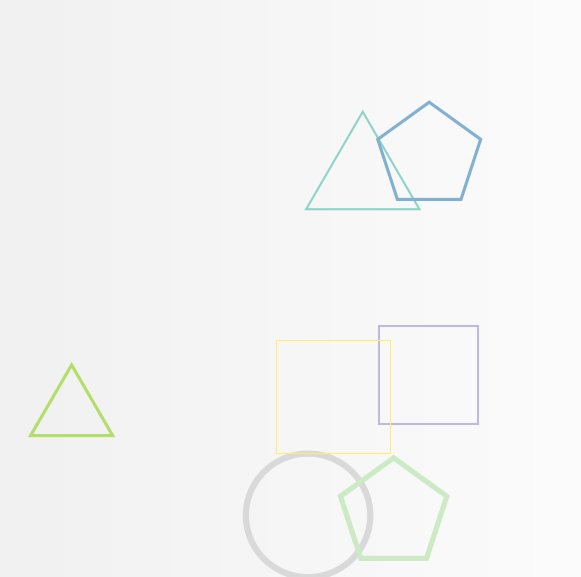[{"shape": "triangle", "thickness": 1, "radius": 0.56, "center": [0.624, 0.693]}, {"shape": "square", "thickness": 1, "radius": 0.42, "center": [0.737, 0.35]}, {"shape": "pentagon", "thickness": 1.5, "radius": 0.47, "center": [0.738, 0.729]}, {"shape": "triangle", "thickness": 1.5, "radius": 0.41, "center": [0.123, 0.286]}, {"shape": "circle", "thickness": 3, "radius": 0.54, "center": [0.53, 0.107]}, {"shape": "pentagon", "thickness": 2.5, "radius": 0.48, "center": [0.677, 0.11]}, {"shape": "square", "thickness": 0.5, "radius": 0.49, "center": [0.573, 0.312]}]